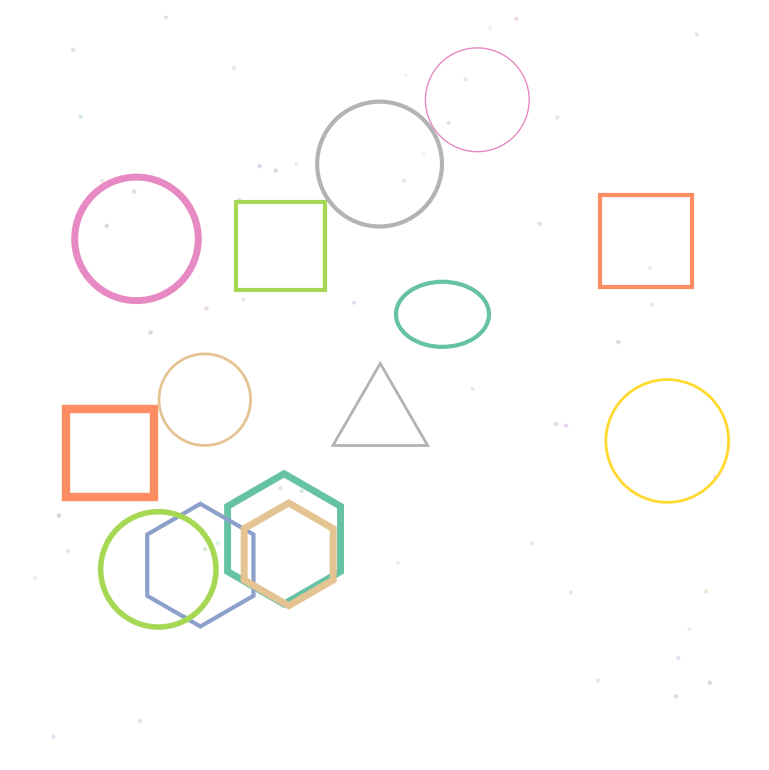[{"shape": "hexagon", "thickness": 2.5, "radius": 0.42, "center": [0.369, 0.3]}, {"shape": "oval", "thickness": 1.5, "radius": 0.3, "center": [0.575, 0.592]}, {"shape": "square", "thickness": 3, "radius": 0.29, "center": [0.143, 0.412]}, {"shape": "square", "thickness": 1.5, "radius": 0.3, "center": [0.839, 0.686]}, {"shape": "hexagon", "thickness": 1.5, "radius": 0.4, "center": [0.26, 0.266]}, {"shape": "circle", "thickness": 0.5, "radius": 0.34, "center": [0.62, 0.87]}, {"shape": "circle", "thickness": 2.5, "radius": 0.4, "center": [0.177, 0.69]}, {"shape": "circle", "thickness": 2, "radius": 0.37, "center": [0.206, 0.261]}, {"shape": "square", "thickness": 1.5, "radius": 0.29, "center": [0.364, 0.68]}, {"shape": "circle", "thickness": 1, "radius": 0.4, "center": [0.867, 0.427]}, {"shape": "circle", "thickness": 1, "radius": 0.3, "center": [0.266, 0.481]}, {"shape": "hexagon", "thickness": 2.5, "radius": 0.33, "center": [0.375, 0.28]}, {"shape": "circle", "thickness": 1.5, "radius": 0.41, "center": [0.493, 0.787]}, {"shape": "triangle", "thickness": 1, "radius": 0.36, "center": [0.494, 0.457]}]